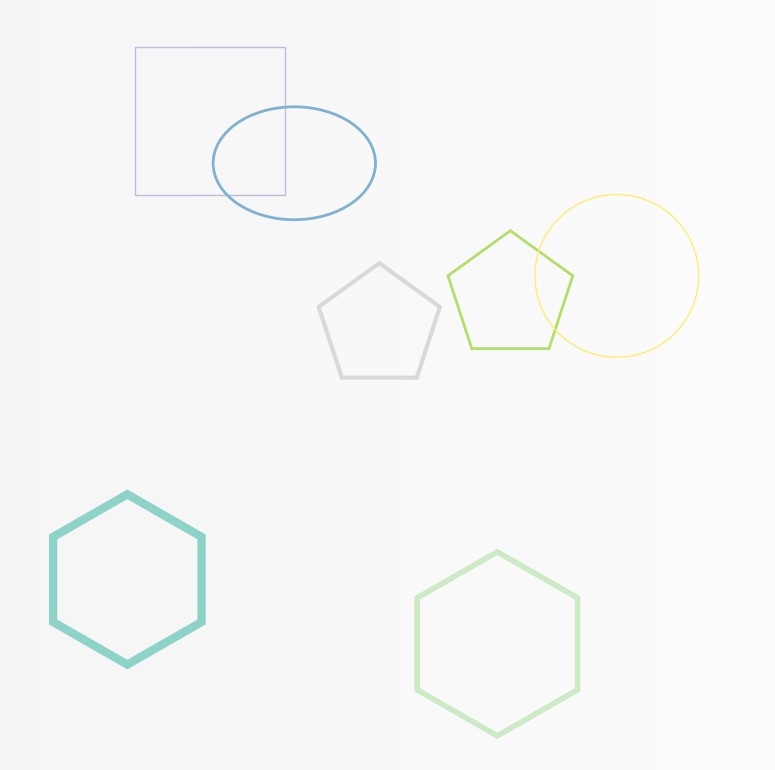[{"shape": "hexagon", "thickness": 3, "radius": 0.55, "center": [0.164, 0.247]}, {"shape": "square", "thickness": 0.5, "radius": 0.48, "center": [0.271, 0.843]}, {"shape": "oval", "thickness": 1, "radius": 0.52, "center": [0.38, 0.788]}, {"shape": "pentagon", "thickness": 1, "radius": 0.42, "center": [0.659, 0.616]}, {"shape": "pentagon", "thickness": 1.5, "radius": 0.41, "center": [0.489, 0.576]}, {"shape": "hexagon", "thickness": 2, "radius": 0.6, "center": [0.642, 0.164]}, {"shape": "circle", "thickness": 0.5, "radius": 0.53, "center": [0.796, 0.642]}]